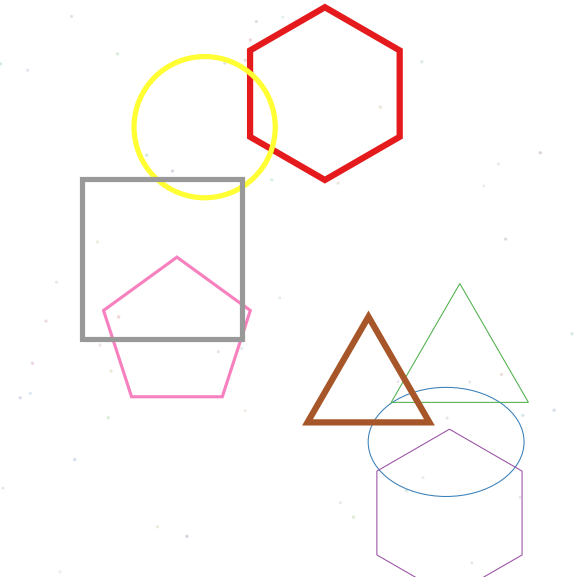[{"shape": "hexagon", "thickness": 3, "radius": 0.75, "center": [0.563, 0.837]}, {"shape": "oval", "thickness": 0.5, "radius": 0.67, "center": [0.772, 0.234]}, {"shape": "triangle", "thickness": 0.5, "radius": 0.69, "center": [0.796, 0.371]}, {"shape": "hexagon", "thickness": 0.5, "radius": 0.73, "center": [0.778, 0.111]}, {"shape": "circle", "thickness": 2.5, "radius": 0.61, "center": [0.354, 0.779]}, {"shape": "triangle", "thickness": 3, "radius": 0.61, "center": [0.638, 0.329]}, {"shape": "pentagon", "thickness": 1.5, "radius": 0.67, "center": [0.306, 0.42]}, {"shape": "square", "thickness": 2.5, "radius": 0.69, "center": [0.281, 0.551]}]